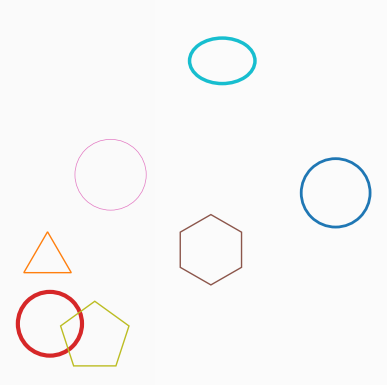[{"shape": "circle", "thickness": 2, "radius": 0.44, "center": [0.866, 0.499]}, {"shape": "triangle", "thickness": 1, "radius": 0.35, "center": [0.123, 0.327]}, {"shape": "circle", "thickness": 3, "radius": 0.41, "center": [0.129, 0.159]}, {"shape": "hexagon", "thickness": 1, "radius": 0.46, "center": [0.544, 0.351]}, {"shape": "circle", "thickness": 0.5, "radius": 0.46, "center": [0.285, 0.546]}, {"shape": "pentagon", "thickness": 1, "radius": 0.46, "center": [0.245, 0.125]}, {"shape": "oval", "thickness": 2.5, "radius": 0.42, "center": [0.574, 0.842]}]